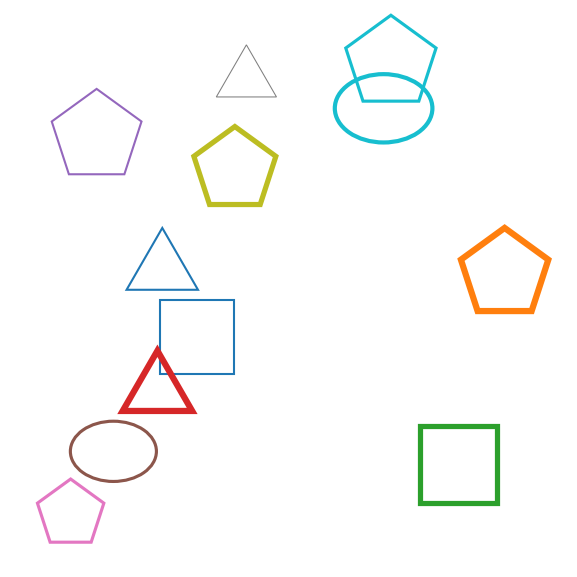[{"shape": "triangle", "thickness": 1, "radius": 0.36, "center": [0.281, 0.533]}, {"shape": "square", "thickness": 1, "radius": 0.32, "center": [0.341, 0.416]}, {"shape": "pentagon", "thickness": 3, "radius": 0.4, "center": [0.874, 0.525]}, {"shape": "square", "thickness": 2.5, "radius": 0.33, "center": [0.794, 0.194]}, {"shape": "triangle", "thickness": 3, "radius": 0.35, "center": [0.273, 0.322]}, {"shape": "pentagon", "thickness": 1, "radius": 0.41, "center": [0.167, 0.763]}, {"shape": "oval", "thickness": 1.5, "radius": 0.37, "center": [0.196, 0.218]}, {"shape": "pentagon", "thickness": 1.5, "radius": 0.3, "center": [0.122, 0.109]}, {"shape": "triangle", "thickness": 0.5, "radius": 0.3, "center": [0.427, 0.861]}, {"shape": "pentagon", "thickness": 2.5, "radius": 0.37, "center": [0.407, 0.705]}, {"shape": "pentagon", "thickness": 1.5, "radius": 0.41, "center": [0.677, 0.891]}, {"shape": "oval", "thickness": 2, "radius": 0.42, "center": [0.664, 0.812]}]